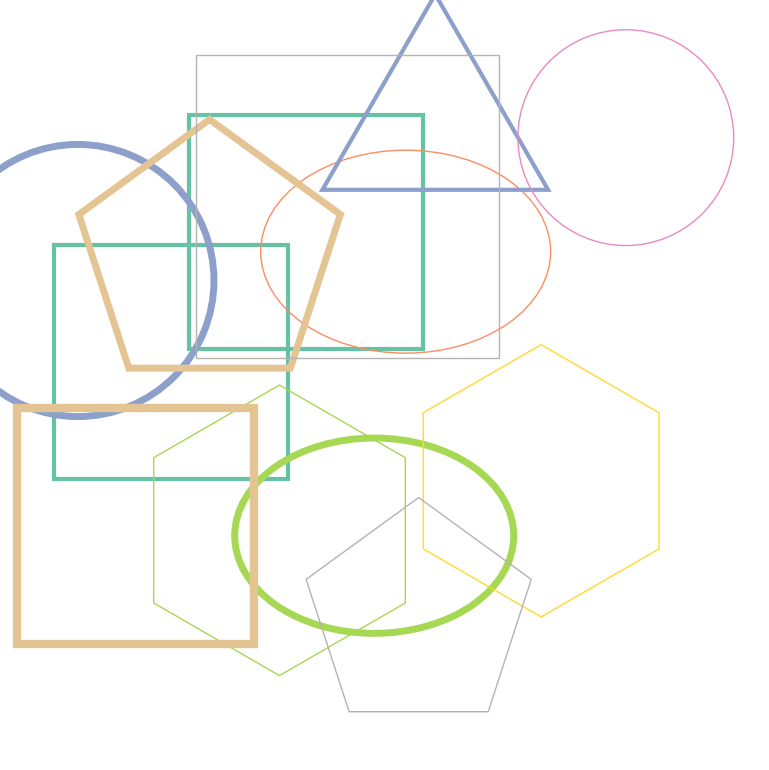[{"shape": "square", "thickness": 1.5, "radius": 0.76, "center": [0.397, 0.698]}, {"shape": "square", "thickness": 1.5, "radius": 0.76, "center": [0.222, 0.53]}, {"shape": "oval", "thickness": 0.5, "radius": 0.94, "center": [0.527, 0.673]}, {"shape": "triangle", "thickness": 1.5, "radius": 0.85, "center": [0.565, 0.838]}, {"shape": "circle", "thickness": 2.5, "radius": 0.88, "center": [0.101, 0.636]}, {"shape": "circle", "thickness": 0.5, "radius": 0.7, "center": [0.813, 0.821]}, {"shape": "oval", "thickness": 2.5, "radius": 0.91, "center": [0.486, 0.304]}, {"shape": "hexagon", "thickness": 0.5, "radius": 0.94, "center": [0.363, 0.311]}, {"shape": "hexagon", "thickness": 0.5, "radius": 0.88, "center": [0.703, 0.376]}, {"shape": "square", "thickness": 3, "radius": 0.77, "center": [0.176, 0.317]}, {"shape": "pentagon", "thickness": 2.5, "radius": 0.89, "center": [0.272, 0.666]}, {"shape": "pentagon", "thickness": 0.5, "radius": 0.77, "center": [0.544, 0.2]}, {"shape": "square", "thickness": 0.5, "radius": 0.98, "center": [0.451, 0.732]}]